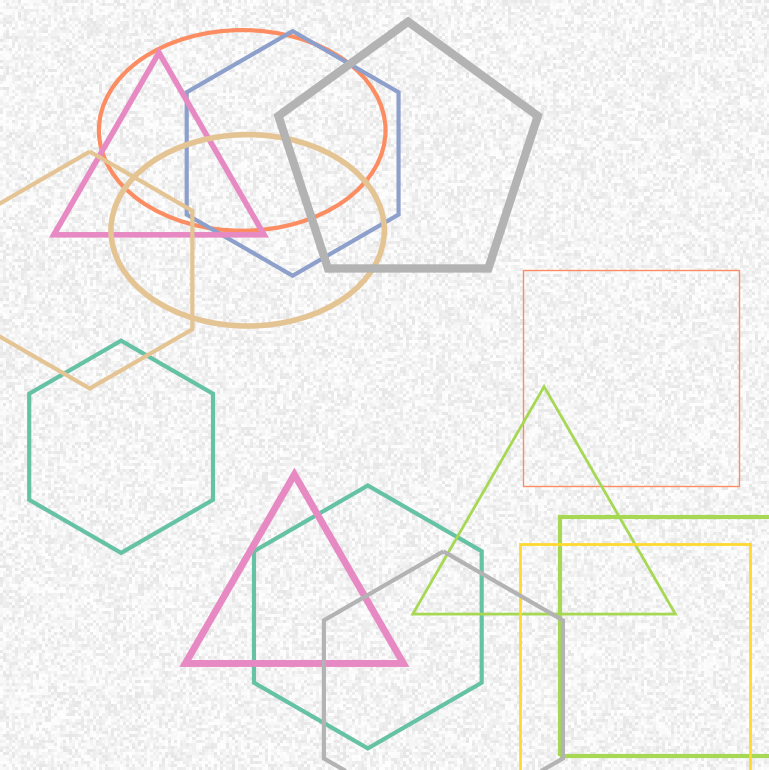[{"shape": "hexagon", "thickness": 1.5, "radius": 0.69, "center": [0.157, 0.42]}, {"shape": "hexagon", "thickness": 1.5, "radius": 0.85, "center": [0.478, 0.199]}, {"shape": "square", "thickness": 0.5, "radius": 0.7, "center": [0.82, 0.509]}, {"shape": "oval", "thickness": 1.5, "radius": 0.93, "center": [0.315, 0.831]}, {"shape": "hexagon", "thickness": 1.5, "radius": 0.79, "center": [0.38, 0.801]}, {"shape": "triangle", "thickness": 2, "radius": 0.79, "center": [0.206, 0.774]}, {"shape": "triangle", "thickness": 2.5, "radius": 0.82, "center": [0.382, 0.22]}, {"shape": "square", "thickness": 1.5, "radius": 0.78, "center": [0.883, 0.173]}, {"shape": "triangle", "thickness": 1, "radius": 0.98, "center": [0.707, 0.301]}, {"shape": "square", "thickness": 1, "radius": 0.75, "center": [0.825, 0.144]}, {"shape": "hexagon", "thickness": 1.5, "radius": 0.77, "center": [0.117, 0.649]}, {"shape": "oval", "thickness": 2, "radius": 0.89, "center": [0.322, 0.701]}, {"shape": "pentagon", "thickness": 3, "radius": 0.89, "center": [0.53, 0.795]}, {"shape": "hexagon", "thickness": 1.5, "radius": 0.9, "center": [0.576, 0.105]}]